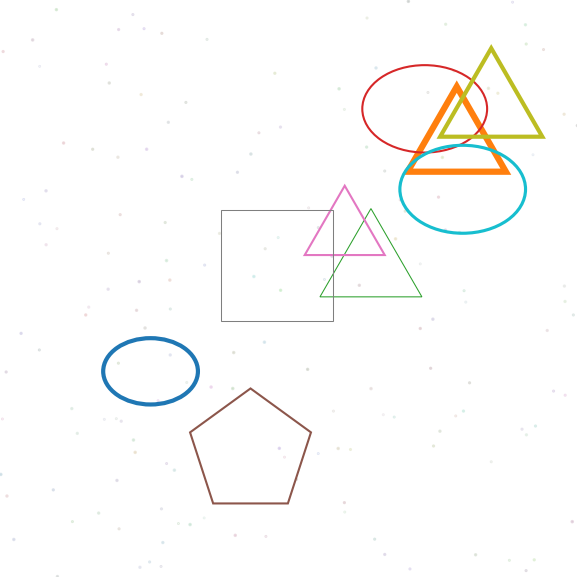[{"shape": "oval", "thickness": 2, "radius": 0.41, "center": [0.261, 0.356]}, {"shape": "triangle", "thickness": 3, "radius": 0.49, "center": [0.791, 0.751]}, {"shape": "triangle", "thickness": 0.5, "radius": 0.51, "center": [0.642, 0.536]}, {"shape": "oval", "thickness": 1, "radius": 0.54, "center": [0.735, 0.811]}, {"shape": "pentagon", "thickness": 1, "radius": 0.55, "center": [0.434, 0.216]}, {"shape": "triangle", "thickness": 1, "radius": 0.4, "center": [0.597, 0.597]}, {"shape": "square", "thickness": 0.5, "radius": 0.48, "center": [0.479, 0.539]}, {"shape": "triangle", "thickness": 2, "radius": 0.51, "center": [0.851, 0.813]}, {"shape": "oval", "thickness": 1.5, "radius": 0.54, "center": [0.801, 0.671]}]